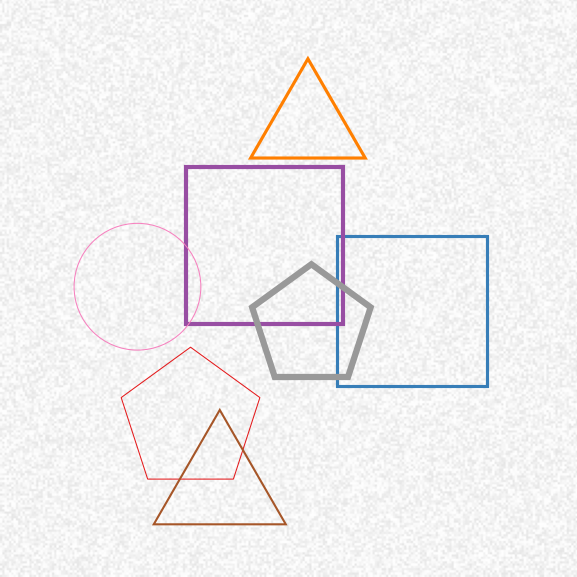[{"shape": "pentagon", "thickness": 0.5, "radius": 0.63, "center": [0.33, 0.272]}, {"shape": "square", "thickness": 1.5, "radius": 0.65, "center": [0.713, 0.461]}, {"shape": "square", "thickness": 2, "radius": 0.68, "center": [0.459, 0.573]}, {"shape": "triangle", "thickness": 1.5, "radius": 0.57, "center": [0.533, 0.783]}, {"shape": "triangle", "thickness": 1, "radius": 0.66, "center": [0.381, 0.157]}, {"shape": "circle", "thickness": 0.5, "radius": 0.55, "center": [0.238, 0.503]}, {"shape": "pentagon", "thickness": 3, "radius": 0.54, "center": [0.539, 0.434]}]